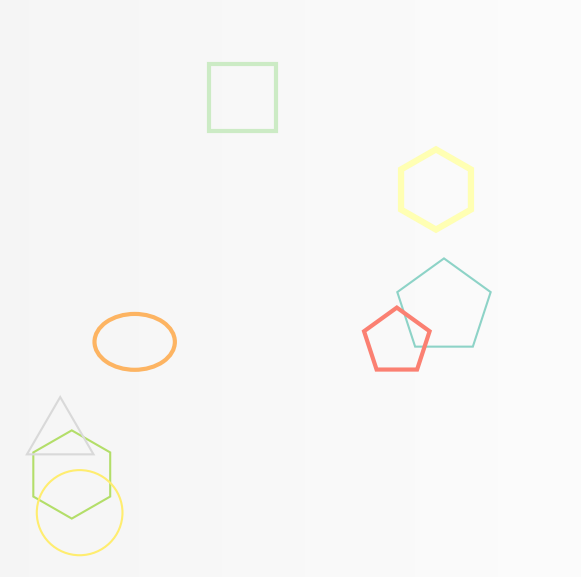[{"shape": "pentagon", "thickness": 1, "radius": 0.42, "center": [0.764, 0.467]}, {"shape": "hexagon", "thickness": 3, "radius": 0.35, "center": [0.75, 0.671]}, {"shape": "pentagon", "thickness": 2, "radius": 0.3, "center": [0.683, 0.407]}, {"shape": "oval", "thickness": 2, "radius": 0.35, "center": [0.232, 0.407]}, {"shape": "hexagon", "thickness": 1, "radius": 0.38, "center": [0.123, 0.178]}, {"shape": "triangle", "thickness": 1, "radius": 0.33, "center": [0.104, 0.245]}, {"shape": "square", "thickness": 2, "radius": 0.29, "center": [0.417, 0.83]}, {"shape": "circle", "thickness": 1, "radius": 0.37, "center": [0.137, 0.111]}]